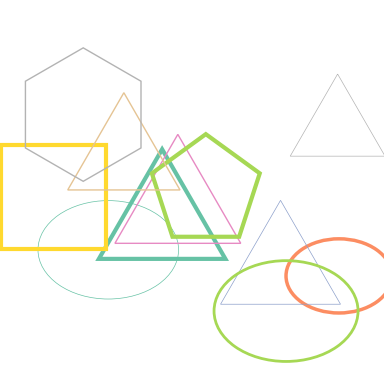[{"shape": "triangle", "thickness": 3, "radius": 0.95, "center": [0.421, 0.422]}, {"shape": "oval", "thickness": 0.5, "radius": 0.91, "center": [0.281, 0.351]}, {"shape": "oval", "thickness": 2.5, "radius": 0.69, "center": [0.88, 0.283]}, {"shape": "triangle", "thickness": 0.5, "radius": 0.9, "center": [0.729, 0.3]}, {"shape": "triangle", "thickness": 1, "radius": 0.94, "center": [0.462, 0.462]}, {"shape": "pentagon", "thickness": 3, "radius": 0.74, "center": [0.535, 0.504]}, {"shape": "oval", "thickness": 2, "radius": 0.94, "center": [0.743, 0.192]}, {"shape": "square", "thickness": 3, "radius": 0.68, "center": [0.139, 0.488]}, {"shape": "triangle", "thickness": 1, "radius": 0.84, "center": [0.322, 0.591]}, {"shape": "triangle", "thickness": 0.5, "radius": 0.71, "center": [0.877, 0.665]}, {"shape": "hexagon", "thickness": 1, "radius": 0.87, "center": [0.216, 0.702]}]